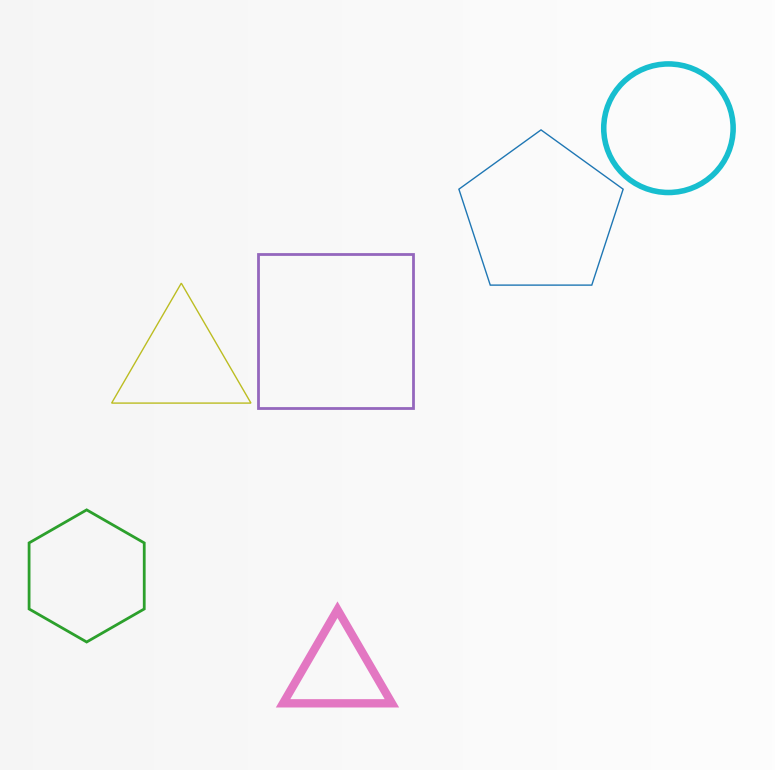[{"shape": "pentagon", "thickness": 0.5, "radius": 0.56, "center": [0.698, 0.72]}, {"shape": "hexagon", "thickness": 1, "radius": 0.43, "center": [0.112, 0.252]}, {"shape": "square", "thickness": 1, "radius": 0.5, "center": [0.432, 0.57]}, {"shape": "triangle", "thickness": 3, "radius": 0.41, "center": [0.435, 0.127]}, {"shape": "triangle", "thickness": 0.5, "radius": 0.52, "center": [0.234, 0.528]}, {"shape": "circle", "thickness": 2, "radius": 0.42, "center": [0.862, 0.833]}]